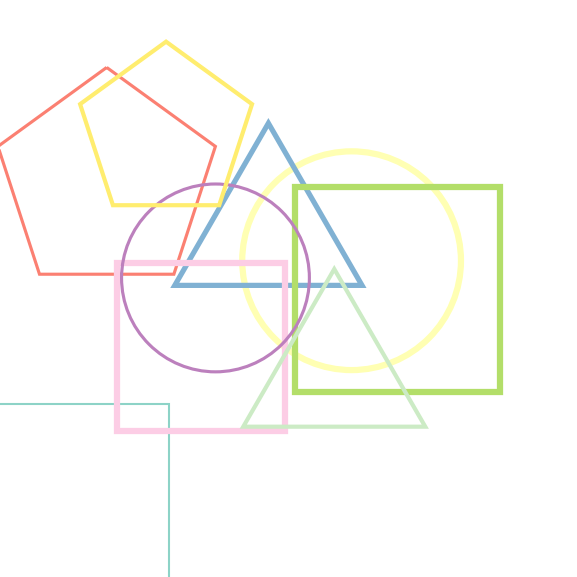[{"shape": "square", "thickness": 1, "radius": 0.82, "center": [0.128, 0.136]}, {"shape": "circle", "thickness": 3, "radius": 0.95, "center": [0.609, 0.548]}, {"shape": "pentagon", "thickness": 1.5, "radius": 0.99, "center": [0.185, 0.684]}, {"shape": "triangle", "thickness": 2.5, "radius": 0.94, "center": [0.465, 0.599]}, {"shape": "square", "thickness": 3, "radius": 0.89, "center": [0.688, 0.497]}, {"shape": "square", "thickness": 3, "radius": 0.72, "center": [0.348, 0.398]}, {"shape": "circle", "thickness": 1.5, "radius": 0.81, "center": [0.373, 0.518]}, {"shape": "triangle", "thickness": 2, "radius": 0.91, "center": [0.579, 0.351]}, {"shape": "pentagon", "thickness": 2, "radius": 0.78, "center": [0.288, 0.77]}]